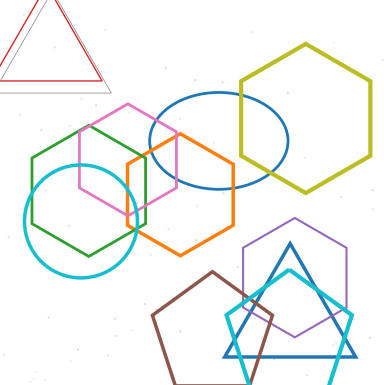[{"shape": "triangle", "thickness": 2.5, "radius": 0.98, "center": [0.754, 0.171]}, {"shape": "oval", "thickness": 2, "radius": 0.9, "center": [0.568, 0.634]}, {"shape": "hexagon", "thickness": 2.5, "radius": 0.79, "center": [0.468, 0.494]}, {"shape": "hexagon", "thickness": 2, "radius": 0.85, "center": [0.231, 0.504]}, {"shape": "triangle", "thickness": 1, "radius": 0.83, "center": [0.121, 0.873]}, {"shape": "hexagon", "thickness": 1.5, "radius": 0.78, "center": [0.766, 0.279]}, {"shape": "pentagon", "thickness": 2.5, "radius": 0.82, "center": [0.552, 0.13]}, {"shape": "hexagon", "thickness": 2, "radius": 0.73, "center": [0.332, 0.585]}, {"shape": "triangle", "thickness": 0.5, "radius": 0.89, "center": [0.136, 0.847]}, {"shape": "hexagon", "thickness": 3, "radius": 0.97, "center": [0.794, 0.692]}, {"shape": "circle", "thickness": 2.5, "radius": 0.73, "center": [0.21, 0.425]}, {"shape": "pentagon", "thickness": 3, "radius": 0.86, "center": [0.751, 0.129]}]